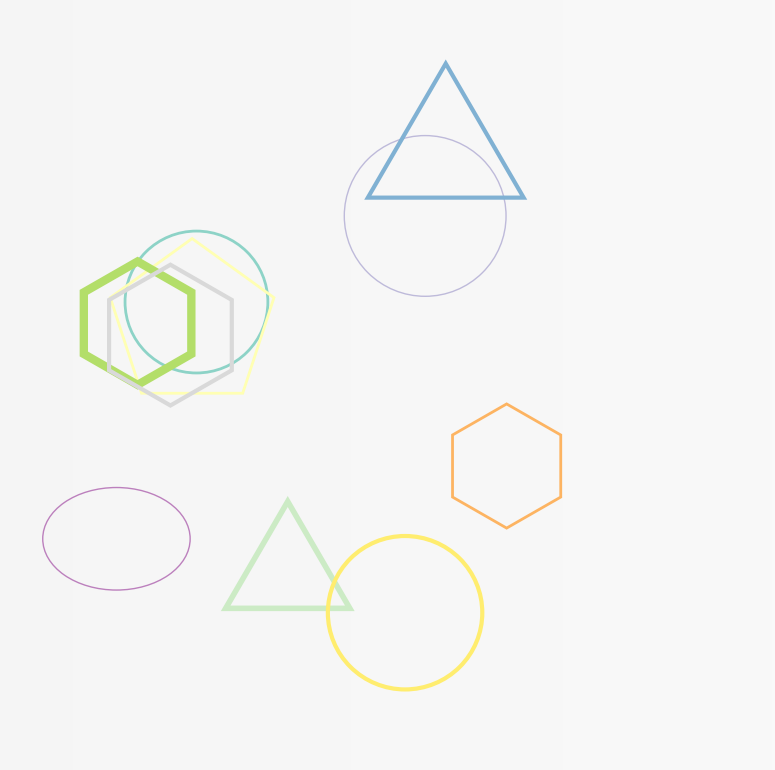[{"shape": "circle", "thickness": 1, "radius": 0.46, "center": [0.253, 0.608]}, {"shape": "pentagon", "thickness": 1, "radius": 0.56, "center": [0.248, 0.579]}, {"shape": "circle", "thickness": 0.5, "radius": 0.52, "center": [0.549, 0.72]}, {"shape": "triangle", "thickness": 1.5, "radius": 0.58, "center": [0.575, 0.801]}, {"shape": "hexagon", "thickness": 1, "radius": 0.4, "center": [0.654, 0.395]}, {"shape": "hexagon", "thickness": 3, "radius": 0.4, "center": [0.178, 0.58]}, {"shape": "hexagon", "thickness": 1.5, "radius": 0.46, "center": [0.22, 0.565]}, {"shape": "oval", "thickness": 0.5, "radius": 0.48, "center": [0.15, 0.3]}, {"shape": "triangle", "thickness": 2, "radius": 0.46, "center": [0.371, 0.256]}, {"shape": "circle", "thickness": 1.5, "radius": 0.5, "center": [0.523, 0.204]}]